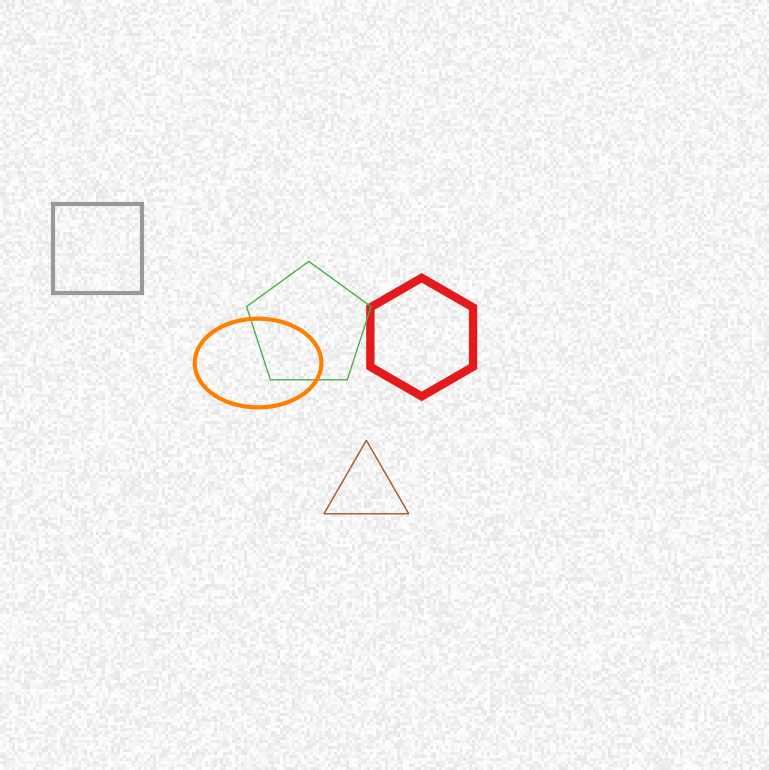[{"shape": "hexagon", "thickness": 3, "radius": 0.38, "center": [0.548, 0.562]}, {"shape": "pentagon", "thickness": 0.5, "radius": 0.42, "center": [0.401, 0.576]}, {"shape": "oval", "thickness": 1.5, "radius": 0.41, "center": [0.335, 0.529]}, {"shape": "triangle", "thickness": 0.5, "radius": 0.32, "center": [0.476, 0.365]}, {"shape": "square", "thickness": 1.5, "radius": 0.29, "center": [0.126, 0.678]}]